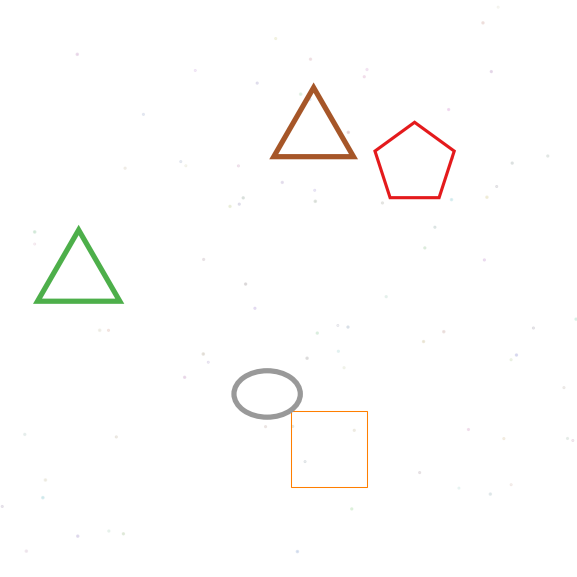[{"shape": "pentagon", "thickness": 1.5, "radius": 0.36, "center": [0.718, 0.715]}, {"shape": "triangle", "thickness": 2.5, "radius": 0.41, "center": [0.136, 0.519]}, {"shape": "square", "thickness": 0.5, "radius": 0.33, "center": [0.569, 0.221]}, {"shape": "triangle", "thickness": 2.5, "radius": 0.4, "center": [0.543, 0.768]}, {"shape": "oval", "thickness": 2.5, "radius": 0.29, "center": [0.463, 0.317]}]